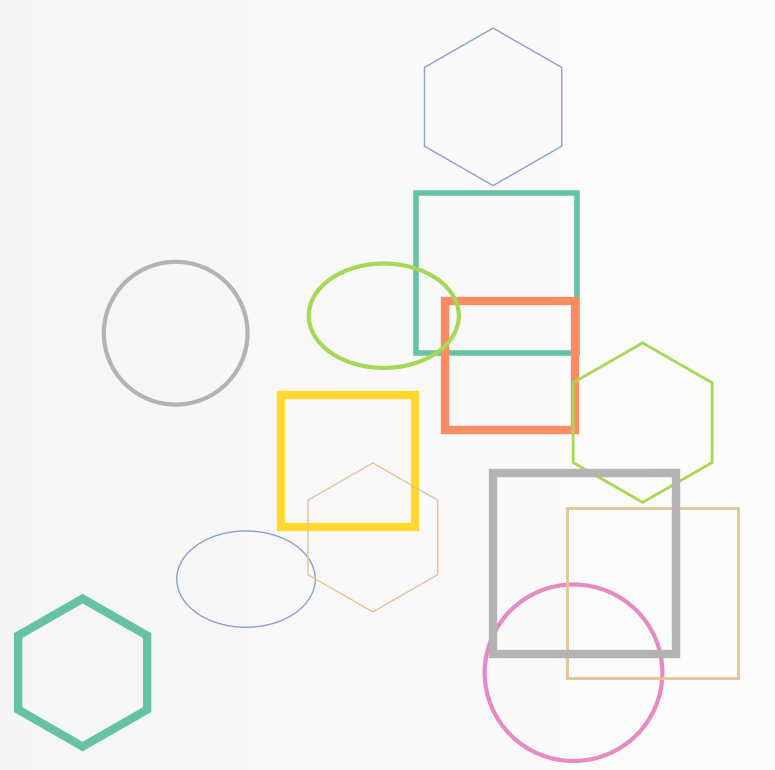[{"shape": "square", "thickness": 2, "radius": 0.52, "center": [0.641, 0.646]}, {"shape": "hexagon", "thickness": 3, "radius": 0.48, "center": [0.107, 0.126]}, {"shape": "square", "thickness": 3, "radius": 0.42, "center": [0.658, 0.525]}, {"shape": "oval", "thickness": 0.5, "radius": 0.45, "center": [0.317, 0.248]}, {"shape": "hexagon", "thickness": 0.5, "radius": 0.51, "center": [0.636, 0.861]}, {"shape": "circle", "thickness": 1.5, "radius": 0.57, "center": [0.74, 0.126]}, {"shape": "oval", "thickness": 1.5, "radius": 0.48, "center": [0.495, 0.59]}, {"shape": "hexagon", "thickness": 1, "radius": 0.52, "center": [0.829, 0.451]}, {"shape": "square", "thickness": 3, "radius": 0.43, "center": [0.449, 0.401]}, {"shape": "hexagon", "thickness": 0.5, "radius": 0.48, "center": [0.481, 0.302]}, {"shape": "square", "thickness": 1, "radius": 0.55, "center": [0.842, 0.23]}, {"shape": "square", "thickness": 3, "radius": 0.59, "center": [0.754, 0.268]}, {"shape": "circle", "thickness": 1.5, "radius": 0.46, "center": [0.227, 0.567]}]